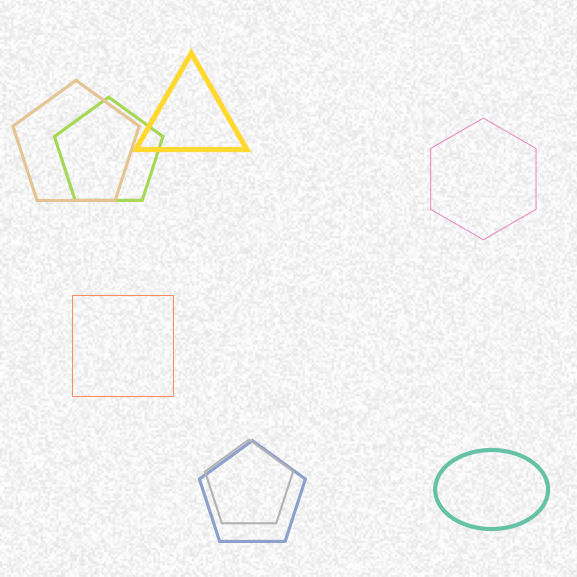[{"shape": "oval", "thickness": 2, "radius": 0.49, "center": [0.851, 0.152]}, {"shape": "square", "thickness": 0.5, "radius": 0.44, "center": [0.212, 0.4]}, {"shape": "pentagon", "thickness": 1.5, "radius": 0.48, "center": [0.437, 0.14]}, {"shape": "hexagon", "thickness": 0.5, "radius": 0.53, "center": [0.837, 0.689]}, {"shape": "pentagon", "thickness": 1.5, "radius": 0.49, "center": [0.188, 0.732]}, {"shape": "triangle", "thickness": 2.5, "radius": 0.56, "center": [0.331, 0.796]}, {"shape": "pentagon", "thickness": 1.5, "radius": 0.57, "center": [0.132, 0.745]}, {"shape": "pentagon", "thickness": 1, "radius": 0.4, "center": [0.431, 0.158]}]